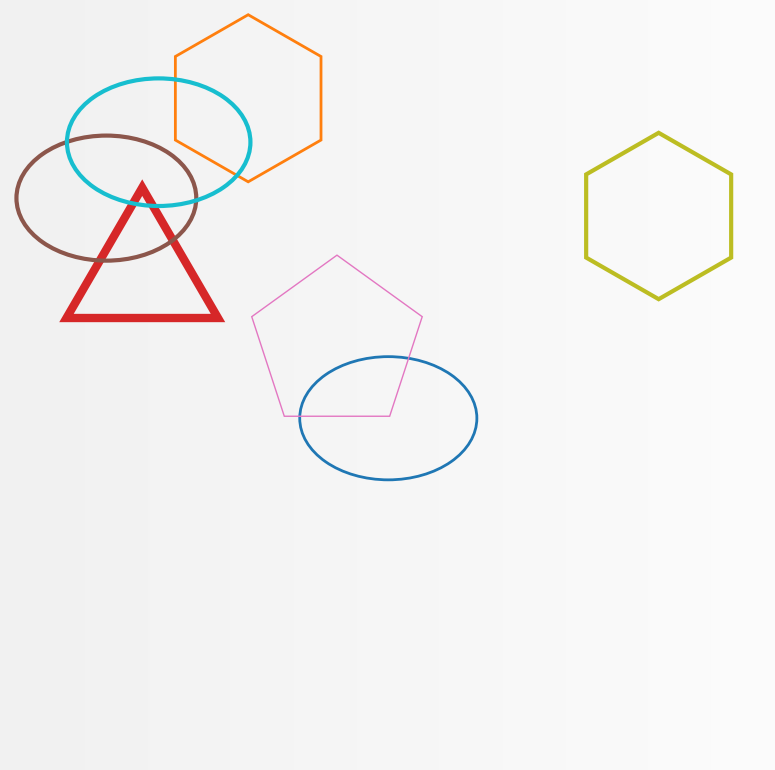[{"shape": "oval", "thickness": 1, "radius": 0.57, "center": [0.501, 0.457]}, {"shape": "hexagon", "thickness": 1, "radius": 0.54, "center": [0.32, 0.872]}, {"shape": "triangle", "thickness": 3, "radius": 0.56, "center": [0.184, 0.643]}, {"shape": "oval", "thickness": 1.5, "radius": 0.58, "center": [0.137, 0.743]}, {"shape": "pentagon", "thickness": 0.5, "radius": 0.58, "center": [0.435, 0.553]}, {"shape": "hexagon", "thickness": 1.5, "radius": 0.54, "center": [0.85, 0.719]}, {"shape": "oval", "thickness": 1.5, "radius": 0.59, "center": [0.205, 0.815]}]